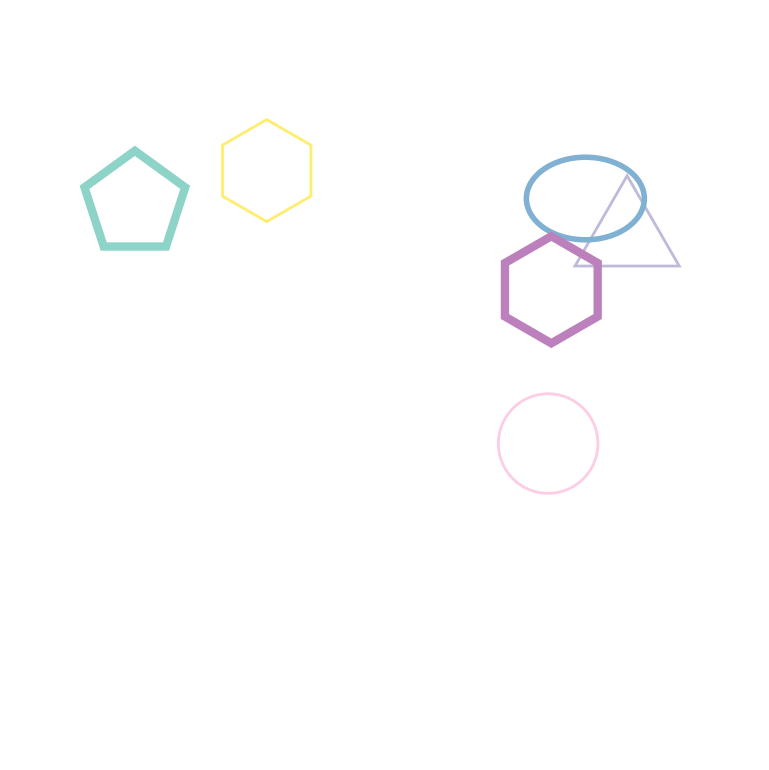[{"shape": "pentagon", "thickness": 3, "radius": 0.34, "center": [0.175, 0.735]}, {"shape": "triangle", "thickness": 1, "radius": 0.39, "center": [0.814, 0.694]}, {"shape": "oval", "thickness": 2, "radius": 0.38, "center": [0.76, 0.742]}, {"shape": "circle", "thickness": 1, "radius": 0.32, "center": [0.712, 0.424]}, {"shape": "hexagon", "thickness": 3, "radius": 0.35, "center": [0.716, 0.624]}, {"shape": "hexagon", "thickness": 1, "radius": 0.33, "center": [0.346, 0.778]}]